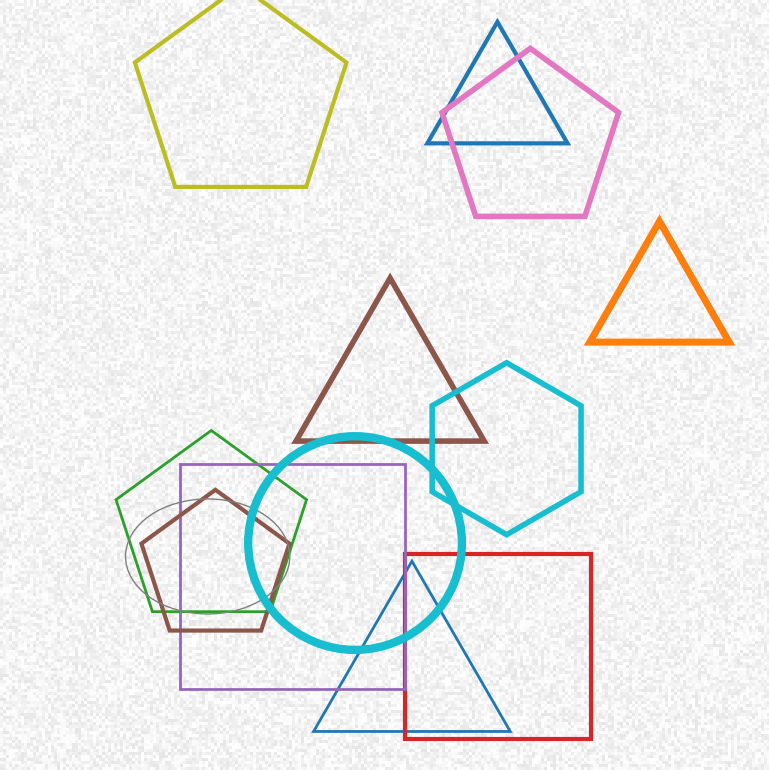[{"shape": "triangle", "thickness": 1.5, "radius": 0.53, "center": [0.646, 0.866]}, {"shape": "triangle", "thickness": 1, "radius": 0.74, "center": [0.535, 0.124]}, {"shape": "triangle", "thickness": 2.5, "radius": 0.52, "center": [0.856, 0.608]}, {"shape": "pentagon", "thickness": 1, "radius": 0.65, "center": [0.274, 0.311]}, {"shape": "square", "thickness": 1.5, "radius": 0.6, "center": [0.647, 0.16]}, {"shape": "square", "thickness": 1, "radius": 0.73, "center": [0.379, 0.251]}, {"shape": "triangle", "thickness": 2, "radius": 0.71, "center": [0.507, 0.498]}, {"shape": "pentagon", "thickness": 1.5, "radius": 0.51, "center": [0.28, 0.263]}, {"shape": "pentagon", "thickness": 2, "radius": 0.6, "center": [0.689, 0.817]}, {"shape": "oval", "thickness": 0.5, "radius": 0.53, "center": [0.27, 0.277]}, {"shape": "pentagon", "thickness": 1.5, "radius": 0.72, "center": [0.313, 0.874]}, {"shape": "circle", "thickness": 3, "radius": 0.69, "center": [0.461, 0.295]}, {"shape": "hexagon", "thickness": 2, "radius": 0.56, "center": [0.658, 0.417]}]